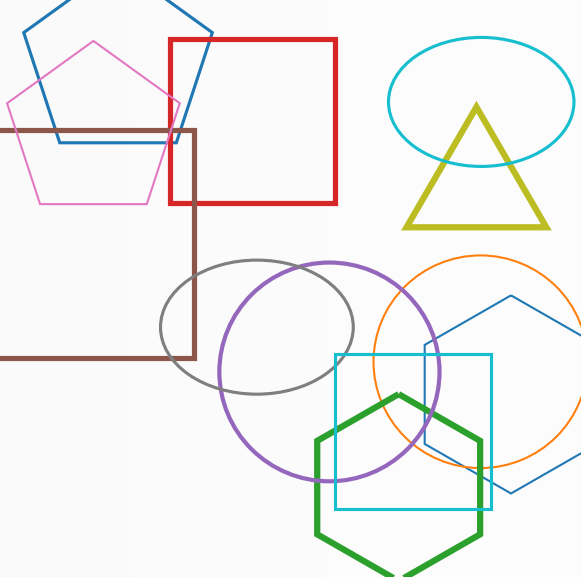[{"shape": "hexagon", "thickness": 1, "radius": 0.86, "center": [0.879, 0.316]}, {"shape": "pentagon", "thickness": 1.5, "radius": 0.85, "center": [0.203, 0.89]}, {"shape": "circle", "thickness": 1, "radius": 0.92, "center": [0.827, 0.373]}, {"shape": "hexagon", "thickness": 3, "radius": 0.81, "center": [0.686, 0.155]}, {"shape": "square", "thickness": 2.5, "radius": 0.71, "center": [0.434, 0.79]}, {"shape": "circle", "thickness": 2, "radius": 0.95, "center": [0.567, 0.355]}, {"shape": "square", "thickness": 2.5, "radius": 0.99, "center": [0.137, 0.576]}, {"shape": "pentagon", "thickness": 1, "radius": 0.78, "center": [0.161, 0.772]}, {"shape": "oval", "thickness": 1.5, "radius": 0.83, "center": [0.442, 0.433]}, {"shape": "triangle", "thickness": 3, "radius": 0.69, "center": [0.82, 0.675]}, {"shape": "square", "thickness": 1.5, "radius": 0.67, "center": [0.711, 0.252]}, {"shape": "oval", "thickness": 1.5, "radius": 0.8, "center": [0.828, 0.823]}]